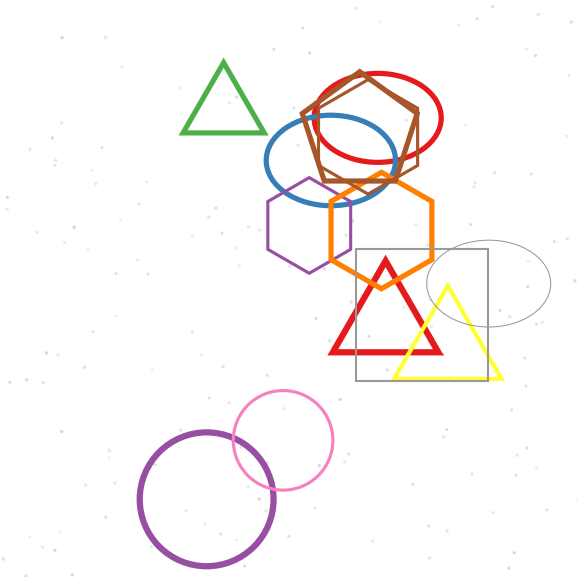[{"shape": "oval", "thickness": 2.5, "radius": 0.55, "center": [0.654, 0.795]}, {"shape": "triangle", "thickness": 3, "radius": 0.53, "center": [0.668, 0.442]}, {"shape": "oval", "thickness": 2.5, "radius": 0.56, "center": [0.573, 0.721]}, {"shape": "triangle", "thickness": 2.5, "radius": 0.41, "center": [0.387, 0.81]}, {"shape": "hexagon", "thickness": 1.5, "radius": 0.41, "center": [0.536, 0.609]}, {"shape": "circle", "thickness": 3, "radius": 0.58, "center": [0.358, 0.135]}, {"shape": "hexagon", "thickness": 2.5, "radius": 0.5, "center": [0.661, 0.6]}, {"shape": "triangle", "thickness": 2, "radius": 0.54, "center": [0.775, 0.397]}, {"shape": "pentagon", "thickness": 2.5, "radius": 0.52, "center": [0.623, 0.77]}, {"shape": "hexagon", "thickness": 1.5, "radius": 0.5, "center": [0.637, 0.762]}, {"shape": "circle", "thickness": 1.5, "radius": 0.43, "center": [0.49, 0.237]}, {"shape": "oval", "thickness": 0.5, "radius": 0.54, "center": [0.846, 0.508]}, {"shape": "square", "thickness": 1, "radius": 0.57, "center": [0.731, 0.454]}]